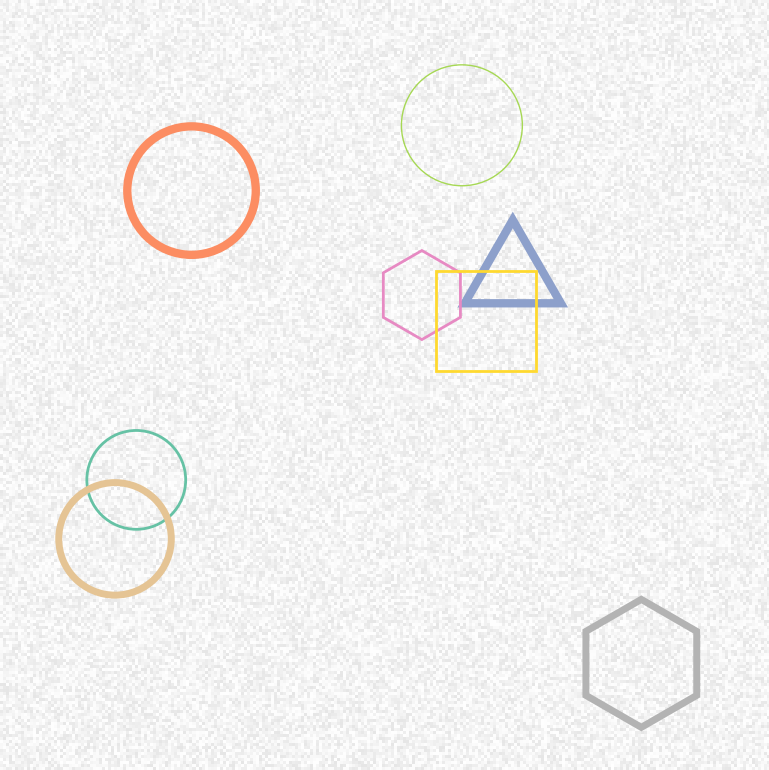[{"shape": "circle", "thickness": 1, "radius": 0.32, "center": [0.177, 0.377]}, {"shape": "circle", "thickness": 3, "radius": 0.42, "center": [0.249, 0.752]}, {"shape": "triangle", "thickness": 3, "radius": 0.36, "center": [0.666, 0.642]}, {"shape": "hexagon", "thickness": 1, "radius": 0.29, "center": [0.548, 0.617]}, {"shape": "circle", "thickness": 0.5, "radius": 0.39, "center": [0.6, 0.837]}, {"shape": "square", "thickness": 1, "radius": 0.32, "center": [0.631, 0.583]}, {"shape": "circle", "thickness": 2.5, "radius": 0.37, "center": [0.149, 0.3]}, {"shape": "hexagon", "thickness": 2.5, "radius": 0.42, "center": [0.833, 0.138]}]